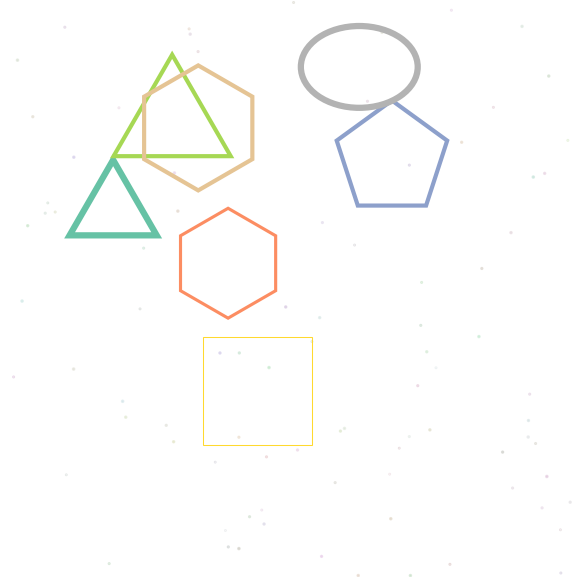[{"shape": "triangle", "thickness": 3, "radius": 0.44, "center": [0.196, 0.635]}, {"shape": "hexagon", "thickness": 1.5, "radius": 0.48, "center": [0.395, 0.543]}, {"shape": "pentagon", "thickness": 2, "radius": 0.5, "center": [0.679, 0.725]}, {"shape": "triangle", "thickness": 2, "radius": 0.59, "center": [0.298, 0.787]}, {"shape": "square", "thickness": 0.5, "radius": 0.47, "center": [0.446, 0.322]}, {"shape": "hexagon", "thickness": 2, "radius": 0.54, "center": [0.343, 0.778]}, {"shape": "oval", "thickness": 3, "radius": 0.51, "center": [0.622, 0.883]}]